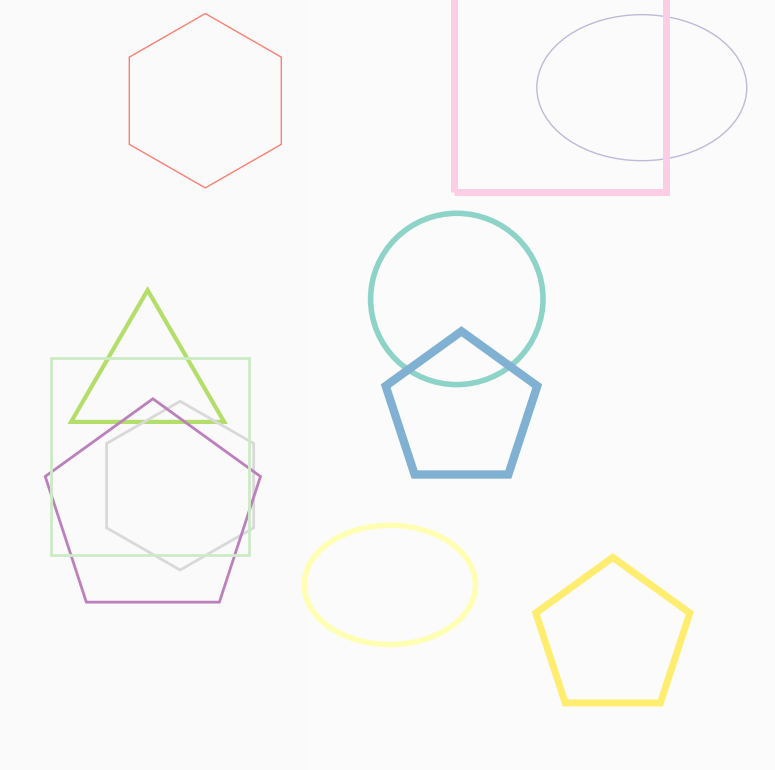[{"shape": "circle", "thickness": 2, "radius": 0.56, "center": [0.589, 0.612]}, {"shape": "oval", "thickness": 2, "radius": 0.55, "center": [0.503, 0.24]}, {"shape": "oval", "thickness": 0.5, "radius": 0.68, "center": [0.828, 0.886]}, {"shape": "hexagon", "thickness": 0.5, "radius": 0.57, "center": [0.265, 0.869]}, {"shape": "pentagon", "thickness": 3, "radius": 0.51, "center": [0.595, 0.467]}, {"shape": "triangle", "thickness": 1.5, "radius": 0.57, "center": [0.19, 0.509]}, {"shape": "square", "thickness": 2.5, "radius": 0.68, "center": [0.723, 0.887]}, {"shape": "hexagon", "thickness": 1, "radius": 0.55, "center": [0.232, 0.369]}, {"shape": "pentagon", "thickness": 1, "radius": 0.73, "center": [0.197, 0.336]}, {"shape": "square", "thickness": 1, "radius": 0.64, "center": [0.193, 0.407]}, {"shape": "pentagon", "thickness": 2.5, "radius": 0.52, "center": [0.791, 0.172]}]